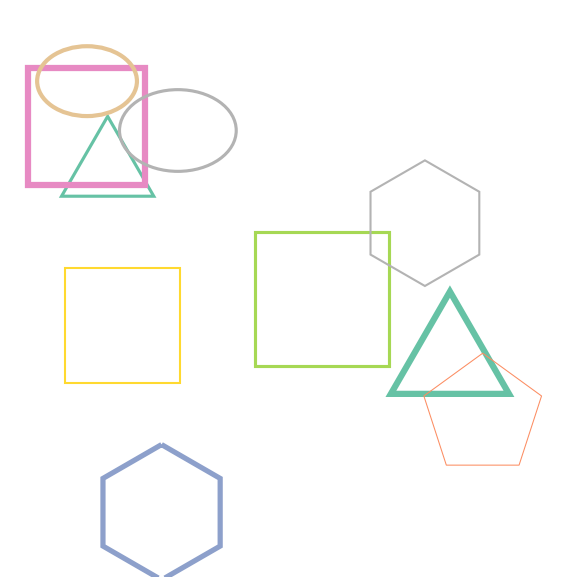[{"shape": "triangle", "thickness": 3, "radius": 0.59, "center": [0.779, 0.376]}, {"shape": "triangle", "thickness": 1.5, "radius": 0.46, "center": [0.186, 0.705]}, {"shape": "pentagon", "thickness": 0.5, "radius": 0.54, "center": [0.836, 0.28]}, {"shape": "hexagon", "thickness": 2.5, "radius": 0.59, "center": [0.28, 0.112]}, {"shape": "square", "thickness": 3, "radius": 0.5, "center": [0.15, 0.78]}, {"shape": "square", "thickness": 1.5, "radius": 0.58, "center": [0.558, 0.482]}, {"shape": "square", "thickness": 1, "radius": 0.5, "center": [0.212, 0.435]}, {"shape": "oval", "thickness": 2, "radius": 0.43, "center": [0.151, 0.859]}, {"shape": "oval", "thickness": 1.5, "radius": 0.51, "center": [0.308, 0.773]}, {"shape": "hexagon", "thickness": 1, "radius": 0.54, "center": [0.736, 0.613]}]